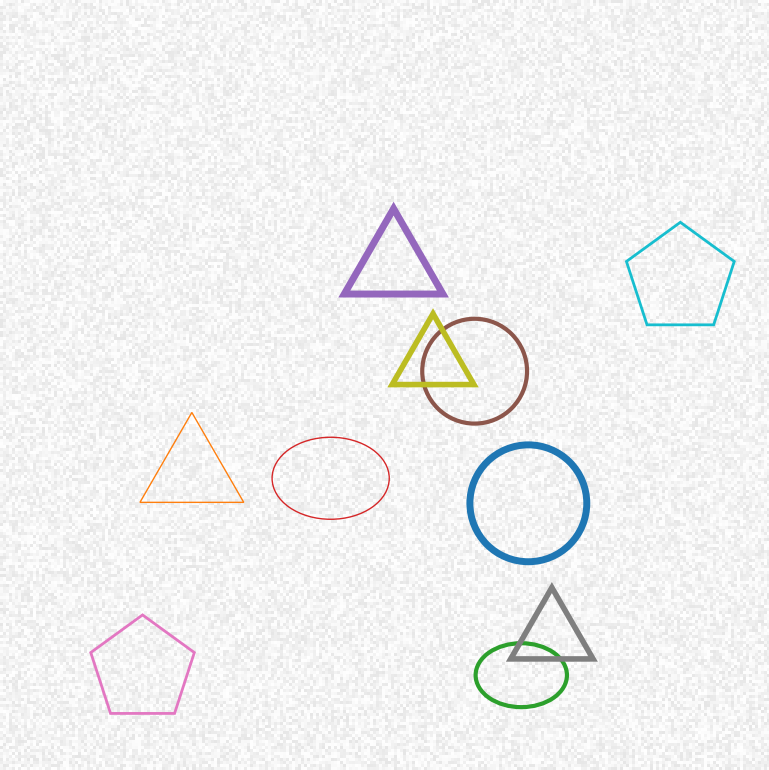[{"shape": "circle", "thickness": 2.5, "radius": 0.38, "center": [0.686, 0.346]}, {"shape": "triangle", "thickness": 0.5, "radius": 0.39, "center": [0.249, 0.387]}, {"shape": "oval", "thickness": 1.5, "radius": 0.3, "center": [0.677, 0.123]}, {"shape": "oval", "thickness": 0.5, "radius": 0.38, "center": [0.429, 0.379]}, {"shape": "triangle", "thickness": 2.5, "radius": 0.37, "center": [0.511, 0.655]}, {"shape": "circle", "thickness": 1.5, "radius": 0.34, "center": [0.616, 0.518]}, {"shape": "pentagon", "thickness": 1, "radius": 0.35, "center": [0.185, 0.131]}, {"shape": "triangle", "thickness": 2, "radius": 0.31, "center": [0.717, 0.175]}, {"shape": "triangle", "thickness": 2, "radius": 0.31, "center": [0.562, 0.531]}, {"shape": "pentagon", "thickness": 1, "radius": 0.37, "center": [0.884, 0.638]}]